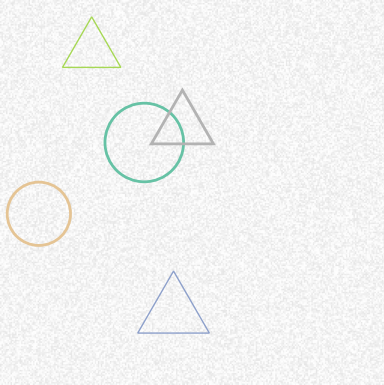[{"shape": "circle", "thickness": 2, "radius": 0.51, "center": [0.375, 0.63]}, {"shape": "triangle", "thickness": 1, "radius": 0.54, "center": [0.451, 0.189]}, {"shape": "triangle", "thickness": 1, "radius": 0.44, "center": [0.238, 0.869]}, {"shape": "circle", "thickness": 2, "radius": 0.41, "center": [0.101, 0.445]}, {"shape": "triangle", "thickness": 2, "radius": 0.47, "center": [0.474, 0.673]}]